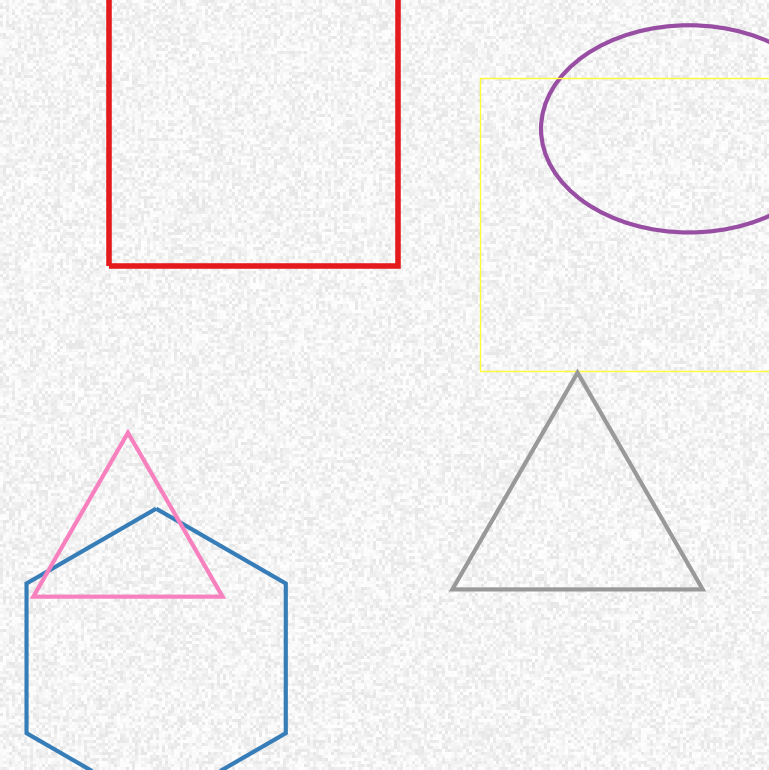[{"shape": "square", "thickness": 2, "radius": 0.94, "center": [0.329, 0.842]}, {"shape": "hexagon", "thickness": 1.5, "radius": 0.97, "center": [0.203, 0.145]}, {"shape": "oval", "thickness": 1.5, "radius": 0.96, "center": [0.895, 0.833]}, {"shape": "square", "thickness": 0.5, "radius": 0.95, "center": [0.813, 0.709]}, {"shape": "triangle", "thickness": 1.5, "radius": 0.71, "center": [0.166, 0.296]}, {"shape": "triangle", "thickness": 1.5, "radius": 0.94, "center": [0.75, 0.328]}]